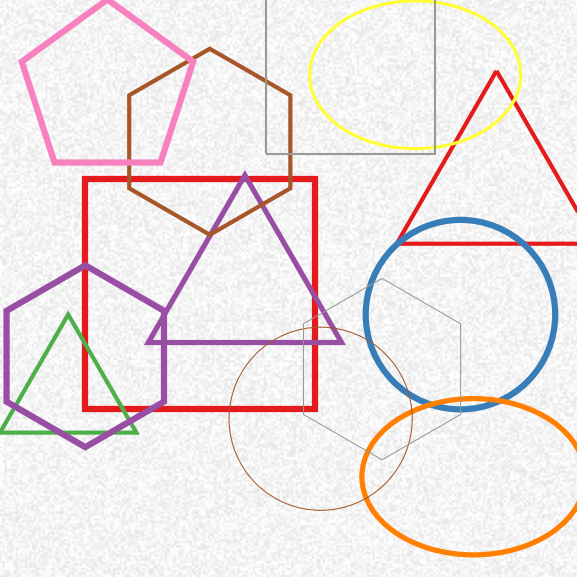[{"shape": "square", "thickness": 3, "radius": 1.0, "center": [0.347, 0.49]}, {"shape": "triangle", "thickness": 2, "radius": 1.0, "center": [0.86, 0.677]}, {"shape": "circle", "thickness": 3, "radius": 0.82, "center": [0.797, 0.454]}, {"shape": "triangle", "thickness": 2, "radius": 0.68, "center": [0.118, 0.318]}, {"shape": "triangle", "thickness": 2.5, "radius": 0.97, "center": [0.424, 0.503]}, {"shape": "hexagon", "thickness": 3, "radius": 0.79, "center": [0.148, 0.382]}, {"shape": "oval", "thickness": 2.5, "radius": 0.97, "center": [0.82, 0.174]}, {"shape": "oval", "thickness": 1.5, "radius": 0.91, "center": [0.719, 0.87]}, {"shape": "circle", "thickness": 0.5, "radius": 0.79, "center": [0.555, 0.274]}, {"shape": "hexagon", "thickness": 2, "radius": 0.81, "center": [0.363, 0.754]}, {"shape": "pentagon", "thickness": 3, "radius": 0.78, "center": [0.186, 0.844]}, {"shape": "square", "thickness": 1, "radius": 0.73, "center": [0.606, 0.879]}, {"shape": "hexagon", "thickness": 0.5, "radius": 0.79, "center": [0.662, 0.36]}]